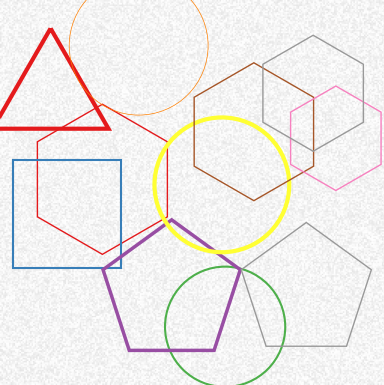[{"shape": "triangle", "thickness": 3, "radius": 0.87, "center": [0.131, 0.753]}, {"shape": "hexagon", "thickness": 1, "radius": 0.97, "center": [0.266, 0.534]}, {"shape": "square", "thickness": 1.5, "radius": 0.7, "center": [0.175, 0.443]}, {"shape": "circle", "thickness": 1.5, "radius": 0.78, "center": [0.585, 0.151]}, {"shape": "pentagon", "thickness": 2.5, "radius": 0.94, "center": [0.446, 0.242]}, {"shape": "circle", "thickness": 0.5, "radius": 0.9, "center": [0.36, 0.881]}, {"shape": "circle", "thickness": 3, "radius": 0.88, "center": [0.576, 0.52]}, {"shape": "hexagon", "thickness": 1, "radius": 0.9, "center": [0.659, 0.658]}, {"shape": "hexagon", "thickness": 1, "radius": 0.68, "center": [0.872, 0.641]}, {"shape": "pentagon", "thickness": 1, "radius": 0.89, "center": [0.796, 0.244]}, {"shape": "hexagon", "thickness": 1, "radius": 0.75, "center": [0.813, 0.758]}]